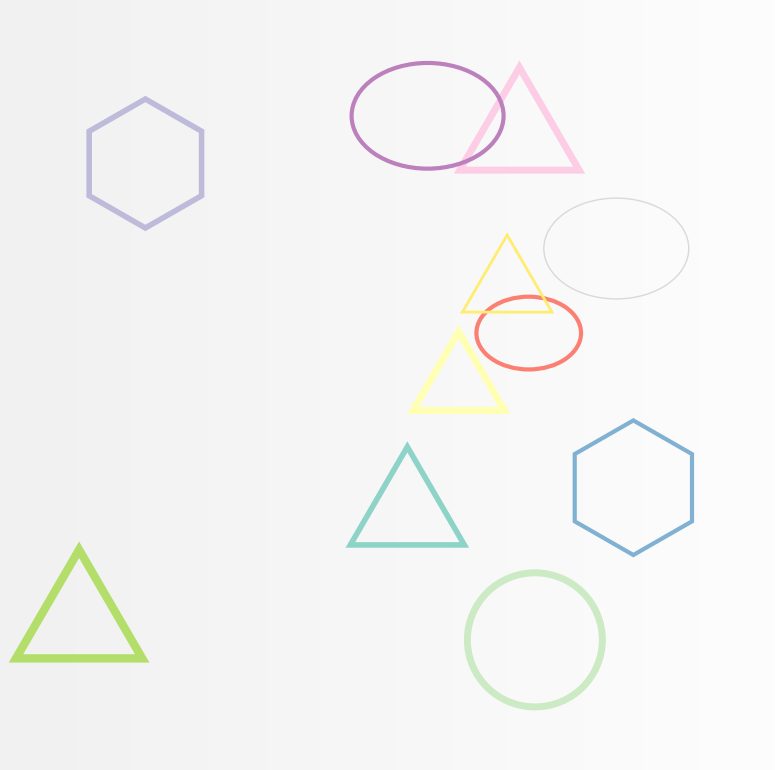[{"shape": "triangle", "thickness": 2, "radius": 0.42, "center": [0.526, 0.335]}, {"shape": "triangle", "thickness": 2.5, "radius": 0.34, "center": [0.592, 0.501]}, {"shape": "hexagon", "thickness": 2, "radius": 0.42, "center": [0.188, 0.788]}, {"shape": "oval", "thickness": 1.5, "radius": 0.34, "center": [0.682, 0.567]}, {"shape": "hexagon", "thickness": 1.5, "radius": 0.44, "center": [0.817, 0.367]}, {"shape": "triangle", "thickness": 3, "radius": 0.47, "center": [0.102, 0.192]}, {"shape": "triangle", "thickness": 2.5, "radius": 0.44, "center": [0.67, 0.823]}, {"shape": "oval", "thickness": 0.5, "radius": 0.47, "center": [0.795, 0.677]}, {"shape": "oval", "thickness": 1.5, "radius": 0.49, "center": [0.552, 0.85]}, {"shape": "circle", "thickness": 2.5, "radius": 0.44, "center": [0.69, 0.169]}, {"shape": "triangle", "thickness": 1, "radius": 0.33, "center": [0.654, 0.628]}]